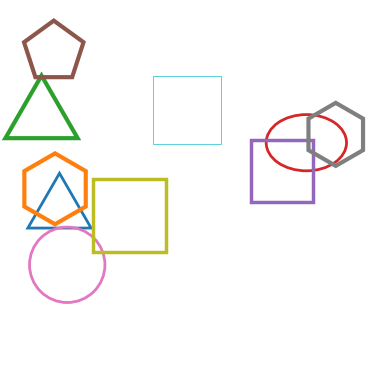[{"shape": "triangle", "thickness": 2, "radius": 0.47, "center": [0.155, 0.455]}, {"shape": "hexagon", "thickness": 3, "radius": 0.46, "center": [0.143, 0.51]}, {"shape": "triangle", "thickness": 3, "radius": 0.54, "center": [0.108, 0.695]}, {"shape": "oval", "thickness": 2, "radius": 0.52, "center": [0.796, 0.629]}, {"shape": "square", "thickness": 2.5, "radius": 0.4, "center": [0.732, 0.556]}, {"shape": "pentagon", "thickness": 3, "radius": 0.41, "center": [0.14, 0.865]}, {"shape": "circle", "thickness": 2, "radius": 0.49, "center": [0.175, 0.312]}, {"shape": "hexagon", "thickness": 3, "radius": 0.41, "center": [0.872, 0.651]}, {"shape": "square", "thickness": 2.5, "radius": 0.47, "center": [0.336, 0.44]}, {"shape": "square", "thickness": 0.5, "radius": 0.44, "center": [0.485, 0.714]}]